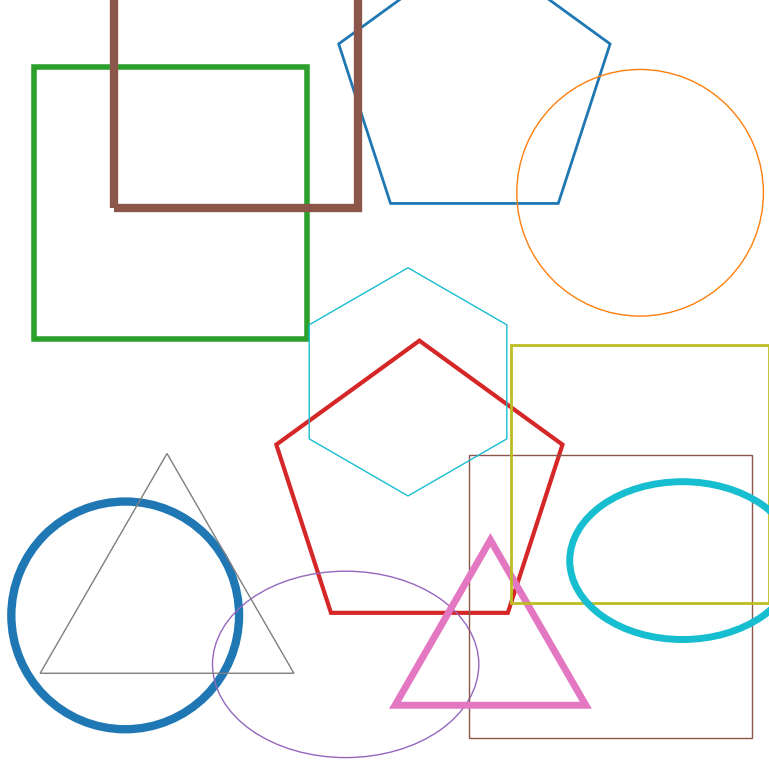[{"shape": "circle", "thickness": 3, "radius": 0.74, "center": [0.163, 0.201]}, {"shape": "pentagon", "thickness": 1, "radius": 0.93, "center": [0.616, 0.886]}, {"shape": "circle", "thickness": 0.5, "radius": 0.8, "center": [0.831, 0.75]}, {"shape": "square", "thickness": 2, "radius": 0.88, "center": [0.222, 0.736]}, {"shape": "pentagon", "thickness": 1.5, "radius": 0.98, "center": [0.545, 0.362]}, {"shape": "oval", "thickness": 0.5, "radius": 0.86, "center": [0.449, 0.137]}, {"shape": "square", "thickness": 0.5, "radius": 0.92, "center": [0.793, 0.226]}, {"shape": "square", "thickness": 3, "radius": 0.79, "center": [0.307, 0.888]}, {"shape": "triangle", "thickness": 2.5, "radius": 0.72, "center": [0.637, 0.156]}, {"shape": "triangle", "thickness": 0.5, "radius": 0.95, "center": [0.217, 0.221]}, {"shape": "square", "thickness": 1, "radius": 0.84, "center": [0.831, 0.384]}, {"shape": "hexagon", "thickness": 0.5, "radius": 0.74, "center": [0.53, 0.504]}, {"shape": "oval", "thickness": 2.5, "radius": 0.73, "center": [0.886, 0.272]}]